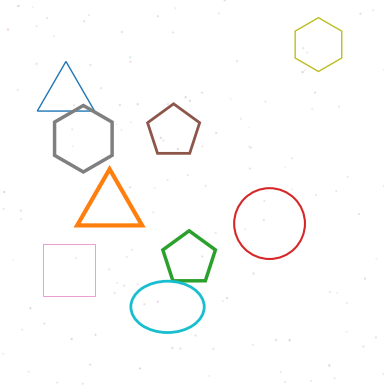[{"shape": "triangle", "thickness": 1, "radius": 0.43, "center": [0.171, 0.754]}, {"shape": "triangle", "thickness": 3, "radius": 0.49, "center": [0.285, 0.463]}, {"shape": "pentagon", "thickness": 2.5, "radius": 0.36, "center": [0.491, 0.329]}, {"shape": "circle", "thickness": 1.5, "radius": 0.46, "center": [0.7, 0.419]}, {"shape": "pentagon", "thickness": 2, "radius": 0.36, "center": [0.451, 0.659]}, {"shape": "square", "thickness": 0.5, "radius": 0.34, "center": [0.179, 0.3]}, {"shape": "hexagon", "thickness": 2.5, "radius": 0.43, "center": [0.216, 0.64]}, {"shape": "hexagon", "thickness": 1, "radius": 0.35, "center": [0.827, 0.884]}, {"shape": "oval", "thickness": 2, "radius": 0.48, "center": [0.435, 0.203]}]